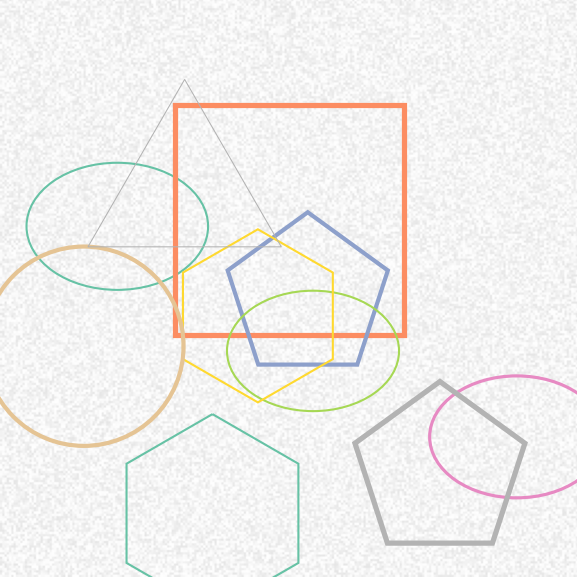[{"shape": "hexagon", "thickness": 1, "radius": 0.86, "center": [0.368, 0.11]}, {"shape": "oval", "thickness": 1, "radius": 0.79, "center": [0.203, 0.607]}, {"shape": "square", "thickness": 2.5, "radius": 0.99, "center": [0.502, 0.618]}, {"shape": "pentagon", "thickness": 2, "radius": 0.73, "center": [0.533, 0.486]}, {"shape": "oval", "thickness": 1.5, "radius": 0.75, "center": [0.895, 0.243]}, {"shape": "oval", "thickness": 1, "radius": 0.74, "center": [0.542, 0.391]}, {"shape": "hexagon", "thickness": 1, "radius": 0.75, "center": [0.447, 0.452]}, {"shape": "circle", "thickness": 2, "radius": 0.86, "center": [0.145, 0.4]}, {"shape": "triangle", "thickness": 0.5, "radius": 0.97, "center": [0.32, 0.668]}, {"shape": "pentagon", "thickness": 2.5, "radius": 0.77, "center": [0.762, 0.184]}]